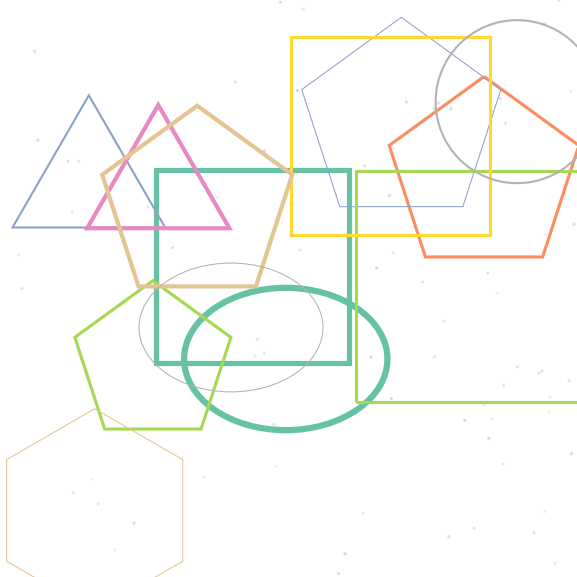[{"shape": "square", "thickness": 2.5, "radius": 0.83, "center": [0.437, 0.538]}, {"shape": "oval", "thickness": 3, "radius": 0.88, "center": [0.495, 0.378]}, {"shape": "pentagon", "thickness": 1.5, "radius": 0.86, "center": [0.838, 0.694]}, {"shape": "triangle", "thickness": 1, "radius": 0.76, "center": [0.154, 0.682]}, {"shape": "pentagon", "thickness": 0.5, "radius": 0.91, "center": [0.695, 0.788]}, {"shape": "triangle", "thickness": 2, "radius": 0.71, "center": [0.274, 0.675]}, {"shape": "pentagon", "thickness": 1.5, "radius": 0.71, "center": [0.265, 0.371]}, {"shape": "square", "thickness": 1.5, "radius": 1.0, "center": [0.817, 0.503]}, {"shape": "square", "thickness": 1.5, "radius": 0.86, "center": [0.676, 0.764]}, {"shape": "pentagon", "thickness": 2, "radius": 0.86, "center": [0.341, 0.643]}, {"shape": "hexagon", "thickness": 0.5, "radius": 0.88, "center": [0.164, 0.115]}, {"shape": "oval", "thickness": 0.5, "radius": 0.8, "center": [0.4, 0.432]}, {"shape": "circle", "thickness": 1, "radius": 0.71, "center": [0.896, 0.823]}]